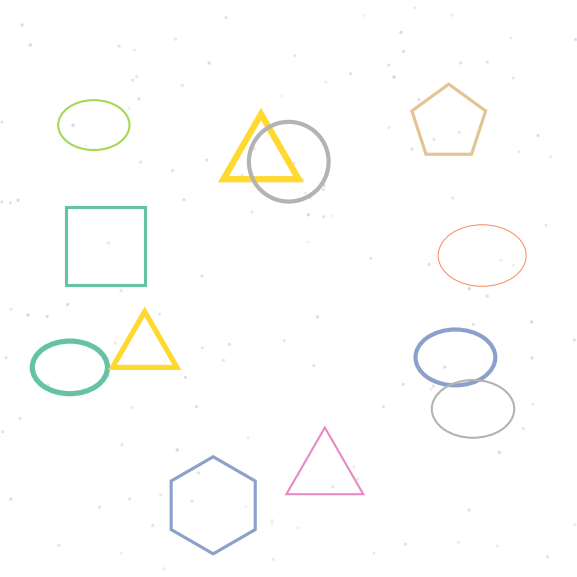[{"shape": "square", "thickness": 1.5, "radius": 0.34, "center": [0.183, 0.573]}, {"shape": "oval", "thickness": 2.5, "radius": 0.33, "center": [0.121, 0.363]}, {"shape": "oval", "thickness": 0.5, "radius": 0.38, "center": [0.835, 0.557]}, {"shape": "oval", "thickness": 2, "radius": 0.35, "center": [0.789, 0.38]}, {"shape": "hexagon", "thickness": 1.5, "radius": 0.42, "center": [0.369, 0.124]}, {"shape": "triangle", "thickness": 1, "radius": 0.38, "center": [0.562, 0.182]}, {"shape": "oval", "thickness": 1, "radius": 0.31, "center": [0.162, 0.783]}, {"shape": "triangle", "thickness": 2.5, "radius": 0.32, "center": [0.251, 0.395]}, {"shape": "triangle", "thickness": 3, "radius": 0.38, "center": [0.452, 0.726]}, {"shape": "pentagon", "thickness": 1.5, "radius": 0.34, "center": [0.777, 0.786]}, {"shape": "oval", "thickness": 1, "radius": 0.36, "center": [0.819, 0.291]}, {"shape": "circle", "thickness": 2, "radius": 0.35, "center": [0.5, 0.719]}]